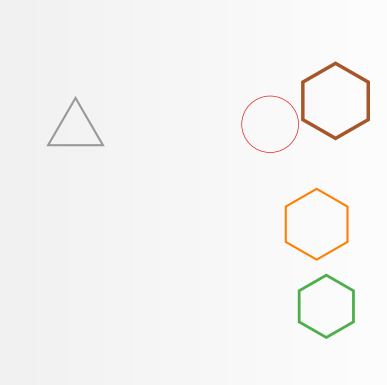[{"shape": "circle", "thickness": 0.5, "radius": 0.37, "center": [0.697, 0.677]}, {"shape": "hexagon", "thickness": 2, "radius": 0.4, "center": [0.842, 0.204]}, {"shape": "hexagon", "thickness": 1.5, "radius": 0.46, "center": [0.817, 0.418]}, {"shape": "hexagon", "thickness": 2.5, "radius": 0.49, "center": [0.866, 0.738]}, {"shape": "triangle", "thickness": 1.5, "radius": 0.41, "center": [0.195, 0.664]}]